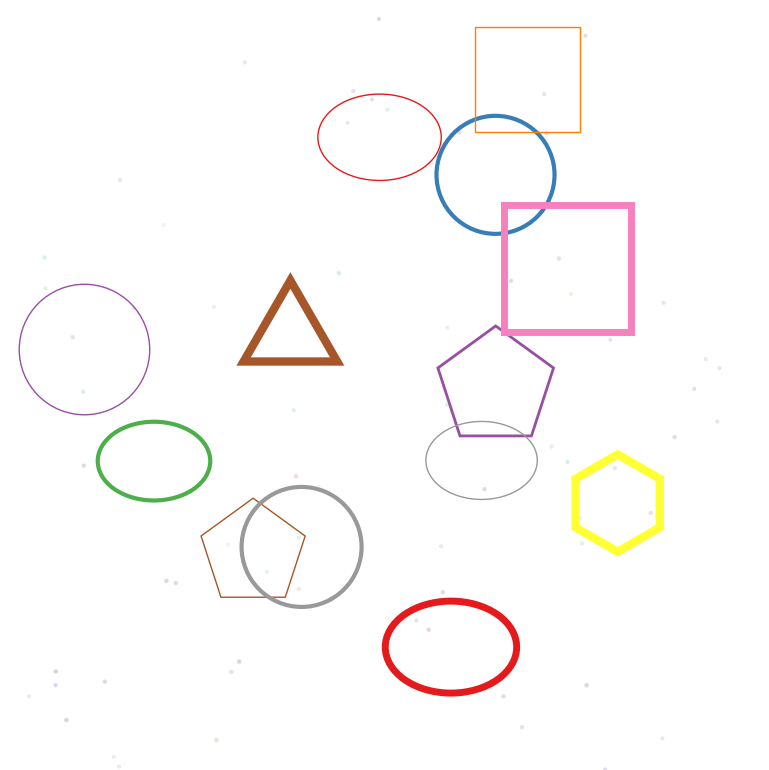[{"shape": "oval", "thickness": 2.5, "radius": 0.43, "center": [0.586, 0.16]}, {"shape": "oval", "thickness": 0.5, "radius": 0.4, "center": [0.493, 0.822]}, {"shape": "circle", "thickness": 1.5, "radius": 0.38, "center": [0.644, 0.773]}, {"shape": "oval", "thickness": 1.5, "radius": 0.37, "center": [0.2, 0.401]}, {"shape": "pentagon", "thickness": 1, "radius": 0.39, "center": [0.644, 0.498]}, {"shape": "circle", "thickness": 0.5, "radius": 0.42, "center": [0.11, 0.546]}, {"shape": "square", "thickness": 0.5, "radius": 0.34, "center": [0.685, 0.897]}, {"shape": "hexagon", "thickness": 3, "radius": 0.32, "center": [0.802, 0.347]}, {"shape": "pentagon", "thickness": 0.5, "radius": 0.36, "center": [0.329, 0.282]}, {"shape": "triangle", "thickness": 3, "radius": 0.35, "center": [0.377, 0.566]}, {"shape": "square", "thickness": 2.5, "radius": 0.41, "center": [0.737, 0.651]}, {"shape": "oval", "thickness": 0.5, "radius": 0.36, "center": [0.625, 0.402]}, {"shape": "circle", "thickness": 1.5, "radius": 0.39, "center": [0.392, 0.29]}]